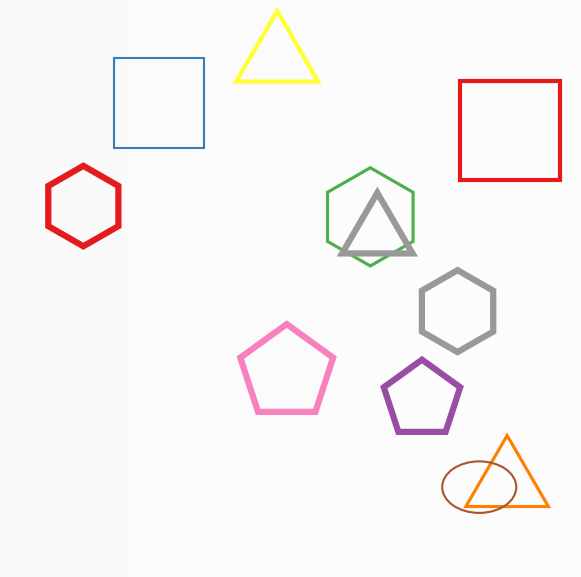[{"shape": "hexagon", "thickness": 3, "radius": 0.35, "center": [0.143, 0.642]}, {"shape": "square", "thickness": 2, "radius": 0.43, "center": [0.878, 0.774]}, {"shape": "square", "thickness": 1, "radius": 0.39, "center": [0.274, 0.82]}, {"shape": "hexagon", "thickness": 1.5, "radius": 0.43, "center": [0.637, 0.624]}, {"shape": "pentagon", "thickness": 3, "radius": 0.35, "center": [0.726, 0.307]}, {"shape": "triangle", "thickness": 1.5, "radius": 0.41, "center": [0.872, 0.163]}, {"shape": "triangle", "thickness": 2, "radius": 0.41, "center": [0.477, 0.899]}, {"shape": "oval", "thickness": 1, "radius": 0.32, "center": [0.824, 0.156]}, {"shape": "pentagon", "thickness": 3, "radius": 0.42, "center": [0.493, 0.354]}, {"shape": "hexagon", "thickness": 3, "radius": 0.35, "center": [0.787, 0.46]}, {"shape": "triangle", "thickness": 3, "radius": 0.35, "center": [0.649, 0.595]}]